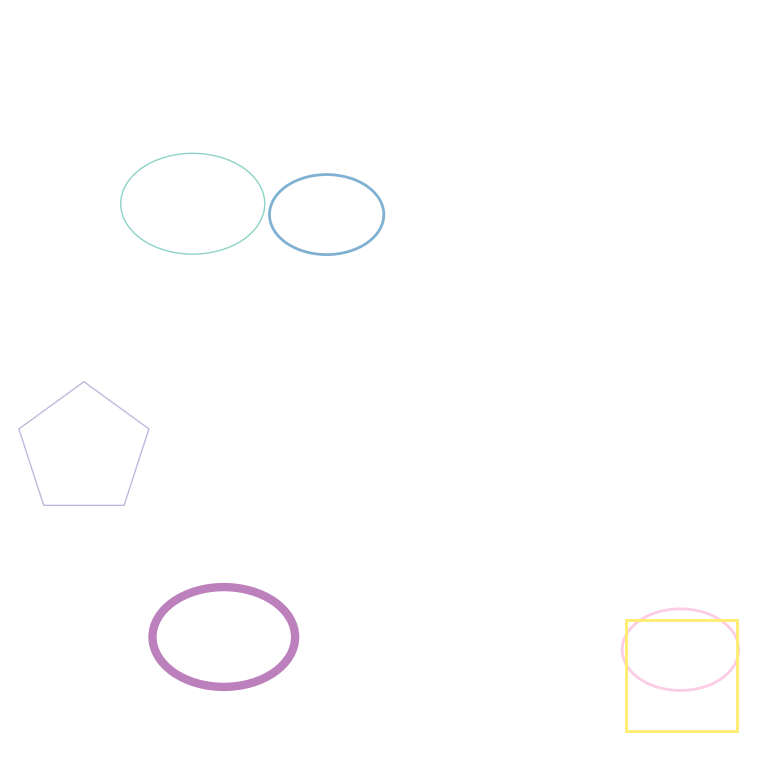[{"shape": "oval", "thickness": 0.5, "radius": 0.47, "center": [0.25, 0.735]}, {"shape": "pentagon", "thickness": 0.5, "radius": 0.44, "center": [0.109, 0.416]}, {"shape": "oval", "thickness": 1, "radius": 0.37, "center": [0.424, 0.721]}, {"shape": "oval", "thickness": 1, "radius": 0.38, "center": [0.884, 0.156]}, {"shape": "oval", "thickness": 3, "radius": 0.46, "center": [0.291, 0.173]}, {"shape": "square", "thickness": 1, "radius": 0.36, "center": [0.885, 0.123]}]